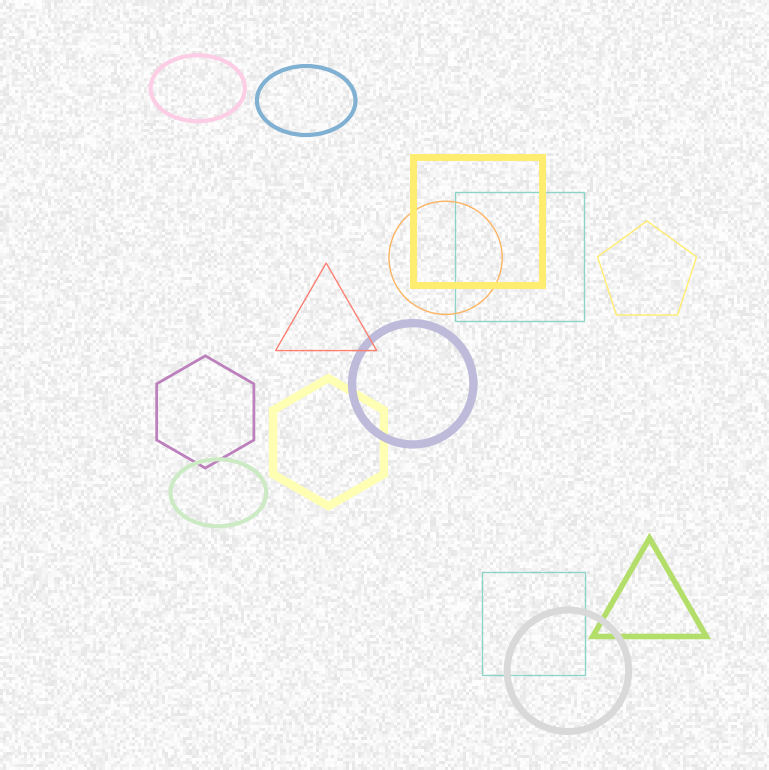[{"shape": "square", "thickness": 0.5, "radius": 0.42, "center": [0.675, 0.667]}, {"shape": "square", "thickness": 0.5, "radius": 0.33, "center": [0.693, 0.19]}, {"shape": "hexagon", "thickness": 3, "radius": 0.42, "center": [0.427, 0.426]}, {"shape": "circle", "thickness": 3, "radius": 0.39, "center": [0.536, 0.502]}, {"shape": "triangle", "thickness": 0.5, "radius": 0.38, "center": [0.424, 0.583]}, {"shape": "oval", "thickness": 1.5, "radius": 0.32, "center": [0.398, 0.869]}, {"shape": "circle", "thickness": 0.5, "radius": 0.37, "center": [0.579, 0.665]}, {"shape": "triangle", "thickness": 2, "radius": 0.43, "center": [0.844, 0.216]}, {"shape": "oval", "thickness": 1.5, "radius": 0.31, "center": [0.257, 0.885]}, {"shape": "circle", "thickness": 2.5, "radius": 0.39, "center": [0.738, 0.129]}, {"shape": "hexagon", "thickness": 1, "radius": 0.36, "center": [0.267, 0.465]}, {"shape": "oval", "thickness": 1.5, "radius": 0.31, "center": [0.284, 0.36]}, {"shape": "pentagon", "thickness": 0.5, "radius": 0.34, "center": [0.84, 0.646]}, {"shape": "square", "thickness": 2.5, "radius": 0.42, "center": [0.62, 0.713]}]